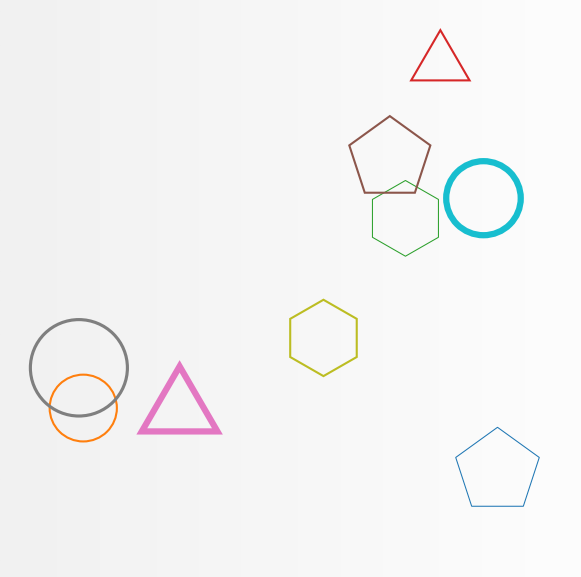[{"shape": "pentagon", "thickness": 0.5, "radius": 0.38, "center": [0.856, 0.184]}, {"shape": "circle", "thickness": 1, "radius": 0.29, "center": [0.143, 0.293]}, {"shape": "hexagon", "thickness": 0.5, "radius": 0.33, "center": [0.698, 0.621]}, {"shape": "triangle", "thickness": 1, "radius": 0.29, "center": [0.758, 0.889]}, {"shape": "pentagon", "thickness": 1, "radius": 0.37, "center": [0.671, 0.725]}, {"shape": "triangle", "thickness": 3, "radius": 0.38, "center": [0.309, 0.29]}, {"shape": "circle", "thickness": 1.5, "radius": 0.42, "center": [0.136, 0.362]}, {"shape": "hexagon", "thickness": 1, "radius": 0.33, "center": [0.557, 0.414]}, {"shape": "circle", "thickness": 3, "radius": 0.32, "center": [0.832, 0.656]}]